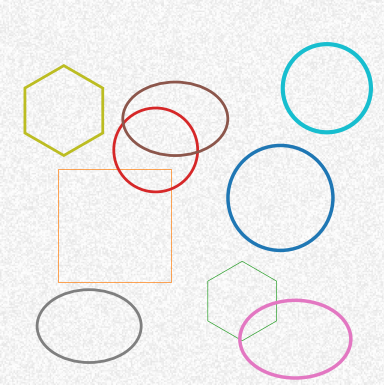[{"shape": "circle", "thickness": 2.5, "radius": 0.68, "center": [0.728, 0.486]}, {"shape": "square", "thickness": 0.5, "radius": 0.73, "center": [0.298, 0.415]}, {"shape": "hexagon", "thickness": 0.5, "radius": 0.52, "center": [0.629, 0.218]}, {"shape": "circle", "thickness": 2, "radius": 0.54, "center": [0.404, 0.611]}, {"shape": "oval", "thickness": 2, "radius": 0.68, "center": [0.455, 0.691]}, {"shape": "oval", "thickness": 2.5, "radius": 0.72, "center": [0.767, 0.119]}, {"shape": "oval", "thickness": 2, "radius": 0.68, "center": [0.232, 0.153]}, {"shape": "hexagon", "thickness": 2, "radius": 0.58, "center": [0.166, 0.713]}, {"shape": "circle", "thickness": 3, "radius": 0.57, "center": [0.849, 0.771]}]